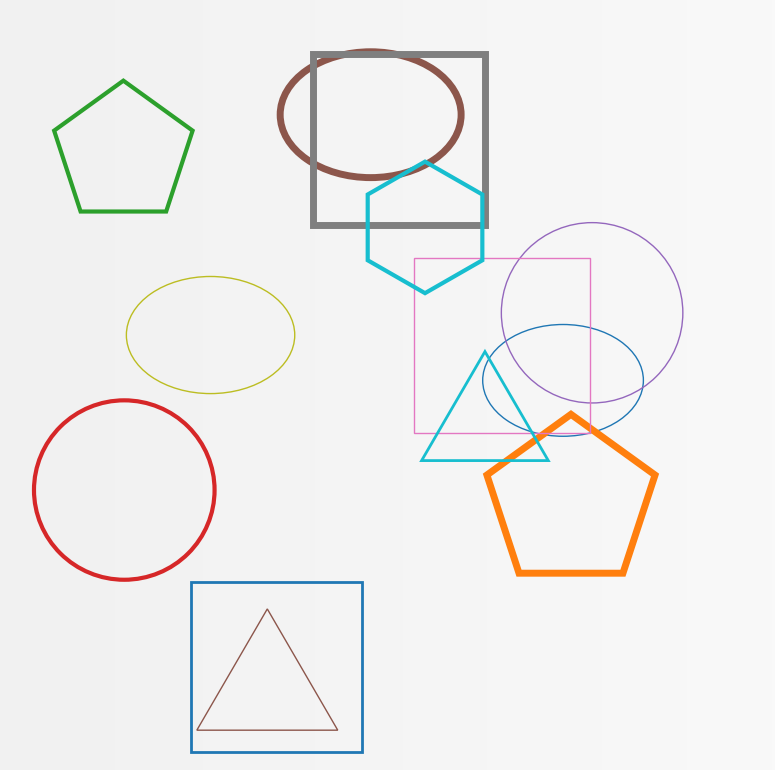[{"shape": "square", "thickness": 1, "radius": 0.55, "center": [0.357, 0.133]}, {"shape": "oval", "thickness": 0.5, "radius": 0.52, "center": [0.727, 0.506]}, {"shape": "pentagon", "thickness": 2.5, "radius": 0.57, "center": [0.737, 0.348]}, {"shape": "pentagon", "thickness": 1.5, "radius": 0.47, "center": [0.159, 0.801]}, {"shape": "circle", "thickness": 1.5, "radius": 0.58, "center": [0.16, 0.364]}, {"shape": "circle", "thickness": 0.5, "radius": 0.59, "center": [0.764, 0.594]}, {"shape": "oval", "thickness": 2.5, "radius": 0.58, "center": [0.478, 0.851]}, {"shape": "triangle", "thickness": 0.5, "radius": 0.52, "center": [0.345, 0.104]}, {"shape": "square", "thickness": 0.5, "radius": 0.57, "center": [0.648, 0.551]}, {"shape": "square", "thickness": 2.5, "radius": 0.55, "center": [0.515, 0.819]}, {"shape": "oval", "thickness": 0.5, "radius": 0.54, "center": [0.272, 0.565]}, {"shape": "triangle", "thickness": 1, "radius": 0.47, "center": [0.626, 0.449]}, {"shape": "hexagon", "thickness": 1.5, "radius": 0.43, "center": [0.548, 0.705]}]